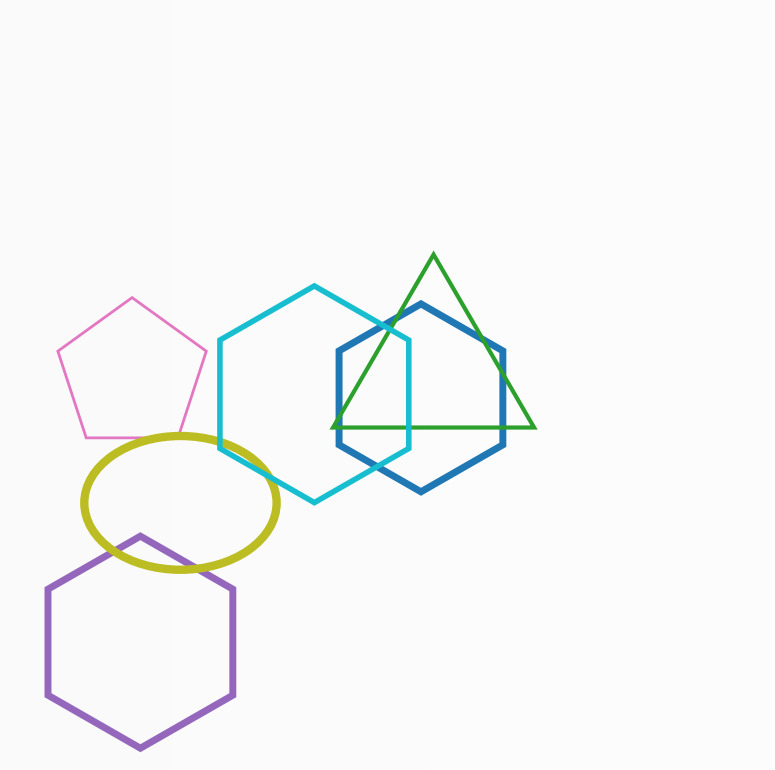[{"shape": "hexagon", "thickness": 2.5, "radius": 0.61, "center": [0.543, 0.483]}, {"shape": "triangle", "thickness": 1.5, "radius": 0.75, "center": [0.559, 0.52]}, {"shape": "hexagon", "thickness": 2.5, "radius": 0.69, "center": [0.181, 0.166]}, {"shape": "pentagon", "thickness": 1, "radius": 0.5, "center": [0.17, 0.513]}, {"shape": "oval", "thickness": 3, "radius": 0.62, "center": [0.233, 0.347]}, {"shape": "hexagon", "thickness": 2, "radius": 0.7, "center": [0.406, 0.488]}]